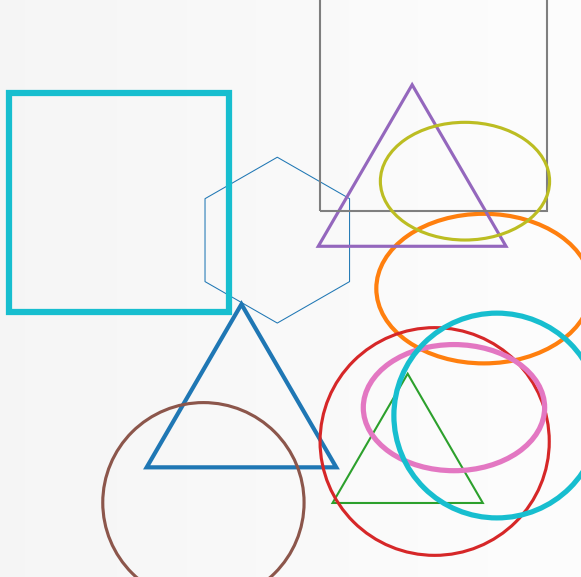[{"shape": "hexagon", "thickness": 0.5, "radius": 0.72, "center": [0.477, 0.583]}, {"shape": "triangle", "thickness": 2, "radius": 0.94, "center": [0.415, 0.284]}, {"shape": "oval", "thickness": 2, "radius": 0.93, "center": [0.832, 0.499]}, {"shape": "triangle", "thickness": 1, "radius": 0.75, "center": [0.701, 0.203]}, {"shape": "circle", "thickness": 1.5, "radius": 0.99, "center": [0.748, 0.235]}, {"shape": "triangle", "thickness": 1.5, "radius": 0.93, "center": [0.709, 0.666]}, {"shape": "circle", "thickness": 1.5, "radius": 0.87, "center": [0.35, 0.129]}, {"shape": "oval", "thickness": 2.5, "radius": 0.78, "center": [0.781, 0.293]}, {"shape": "square", "thickness": 1, "radius": 0.98, "center": [0.746, 0.829]}, {"shape": "oval", "thickness": 1.5, "radius": 0.73, "center": [0.8, 0.685]}, {"shape": "square", "thickness": 3, "radius": 0.95, "center": [0.205, 0.649]}, {"shape": "circle", "thickness": 2.5, "radius": 0.89, "center": [0.855, 0.28]}]